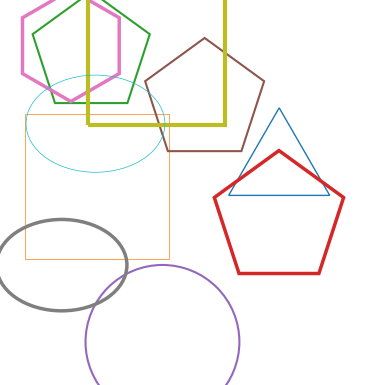[{"shape": "triangle", "thickness": 1, "radius": 0.76, "center": [0.725, 0.568]}, {"shape": "square", "thickness": 0.5, "radius": 0.94, "center": [0.252, 0.516]}, {"shape": "pentagon", "thickness": 1.5, "radius": 0.8, "center": [0.237, 0.862]}, {"shape": "pentagon", "thickness": 2.5, "radius": 0.88, "center": [0.725, 0.432]}, {"shape": "circle", "thickness": 1.5, "radius": 1.0, "center": [0.422, 0.112]}, {"shape": "pentagon", "thickness": 1.5, "radius": 0.81, "center": [0.532, 0.739]}, {"shape": "hexagon", "thickness": 2.5, "radius": 0.73, "center": [0.184, 0.881]}, {"shape": "oval", "thickness": 2.5, "radius": 0.85, "center": [0.16, 0.311]}, {"shape": "square", "thickness": 3, "radius": 0.89, "center": [0.406, 0.854]}, {"shape": "oval", "thickness": 0.5, "radius": 0.9, "center": [0.248, 0.679]}]